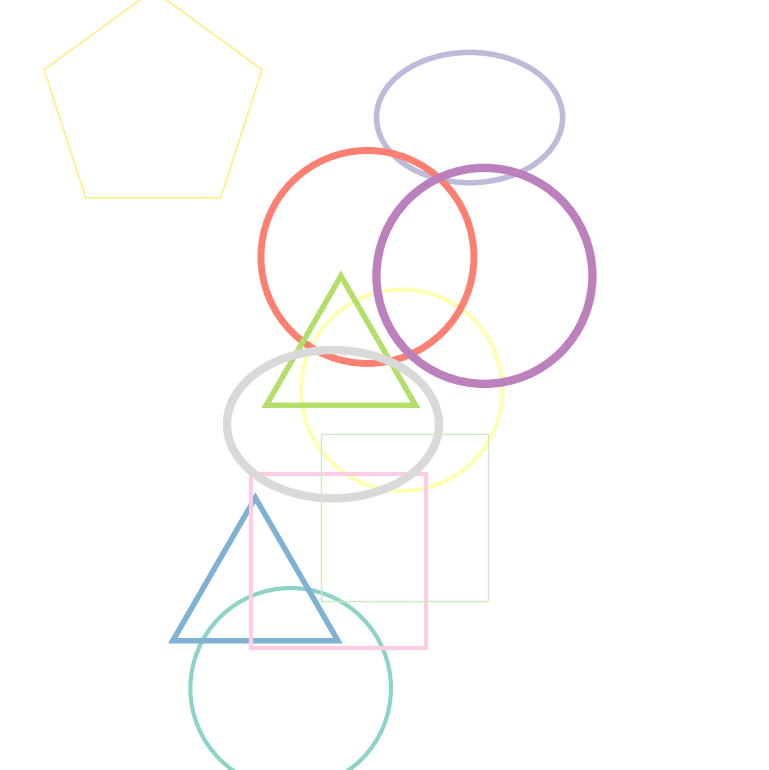[{"shape": "circle", "thickness": 1.5, "radius": 0.65, "center": [0.378, 0.106]}, {"shape": "circle", "thickness": 1.5, "radius": 0.65, "center": [0.522, 0.493]}, {"shape": "oval", "thickness": 2, "radius": 0.6, "center": [0.61, 0.847]}, {"shape": "circle", "thickness": 2.5, "radius": 0.69, "center": [0.477, 0.666]}, {"shape": "triangle", "thickness": 2, "radius": 0.62, "center": [0.332, 0.23]}, {"shape": "triangle", "thickness": 2, "radius": 0.56, "center": [0.443, 0.53]}, {"shape": "square", "thickness": 1.5, "radius": 0.57, "center": [0.44, 0.272]}, {"shape": "oval", "thickness": 3, "radius": 0.69, "center": [0.432, 0.449]}, {"shape": "circle", "thickness": 3, "radius": 0.7, "center": [0.629, 0.642]}, {"shape": "square", "thickness": 0.5, "radius": 0.54, "center": [0.525, 0.328]}, {"shape": "pentagon", "thickness": 0.5, "radius": 0.74, "center": [0.199, 0.864]}]